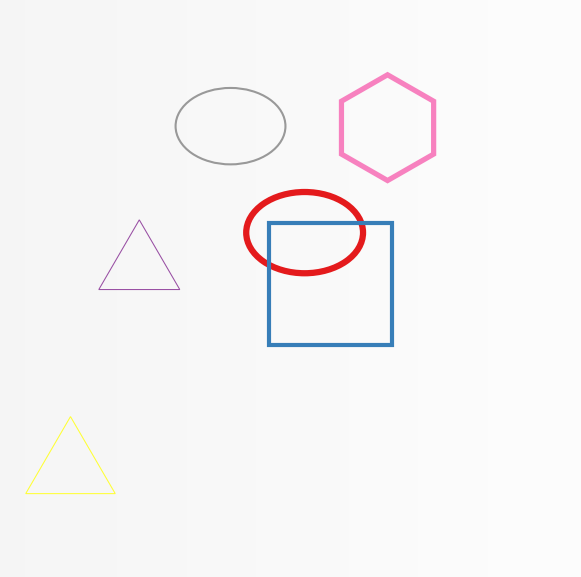[{"shape": "oval", "thickness": 3, "radius": 0.5, "center": [0.524, 0.596]}, {"shape": "square", "thickness": 2, "radius": 0.53, "center": [0.569, 0.507]}, {"shape": "triangle", "thickness": 0.5, "radius": 0.4, "center": [0.24, 0.538]}, {"shape": "triangle", "thickness": 0.5, "radius": 0.44, "center": [0.121, 0.189]}, {"shape": "hexagon", "thickness": 2.5, "radius": 0.46, "center": [0.667, 0.778]}, {"shape": "oval", "thickness": 1, "radius": 0.47, "center": [0.397, 0.781]}]